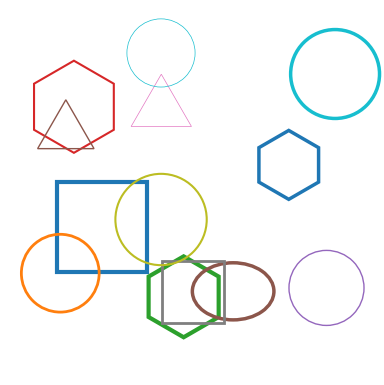[{"shape": "hexagon", "thickness": 2.5, "radius": 0.45, "center": [0.75, 0.572]}, {"shape": "square", "thickness": 3, "radius": 0.59, "center": [0.265, 0.411]}, {"shape": "circle", "thickness": 2, "radius": 0.51, "center": [0.157, 0.29]}, {"shape": "hexagon", "thickness": 3, "radius": 0.53, "center": [0.477, 0.229]}, {"shape": "hexagon", "thickness": 1.5, "radius": 0.6, "center": [0.192, 0.723]}, {"shape": "circle", "thickness": 1, "radius": 0.49, "center": [0.848, 0.252]}, {"shape": "oval", "thickness": 2.5, "radius": 0.53, "center": [0.606, 0.243]}, {"shape": "triangle", "thickness": 1, "radius": 0.42, "center": [0.171, 0.656]}, {"shape": "triangle", "thickness": 0.5, "radius": 0.45, "center": [0.419, 0.717]}, {"shape": "square", "thickness": 2, "radius": 0.4, "center": [0.501, 0.241]}, {"shape": "circle", "thickness": 1.5, "radius": 0.59, "center": [0.418, 0.43]}, {"shape": "circle", "thickness": 2.5, "radius": 0.58, "center": [0.87, 0.808]}, {"shape": "circle", "thickness": 0.5, "radius": 0.44, "center": [0.418, 0.862]}]